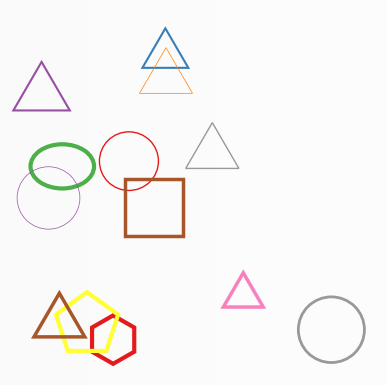[{"shape": "circle", "thickness": 1, "radius": 0.38, "center": [0.333, 0.581]}, {"shape": "hexagon", "thickness": 3, "radius": 0.31, "center": [0.292, 0.118]}, {"shape": "triangle", "thickness": 1.5, "radius": 0.34, "center": [0.427, 0.858]}, {"shape": "oval", "thickness": 3, "radius": 0.41, "center": [0.161, 0.568]}, {"shape": "triangle", "thickness": 1.5, "radius": 0.42, "center": [0.107, 0.755]}, {"shape": "circle", "thickness": 0.5, "radius": 0.41, "center": [0.125, 0.486]}, {"shape": "triangle", "thickness": 0.5, "radius": 0.4, "center": [0.428, 0.797]}, {"shape": "pentagon", "thickness": 3, "radius": 0.42, "center": [0.225, 0.157]}, {"shape": "triangle", "thickness": 2.5, "radius": 0.38, "center": [0.153, 0.163]}, {"shape": "square", "thickness": 2.5, "radius": 0.37, "center": [0.397, 0.462]}, {"shape": "triangle", "thickness": 2.5, "radius": 0.3, "center": [0.628, 0.232]}, {"shape": "circle", "thickness": 2, "radius": 0.43, "center": [0.855, 0.144]}, {"shape": "triangle", "thickness": 1, "radius": 0.4, "center": [0.548, 0.602]}]